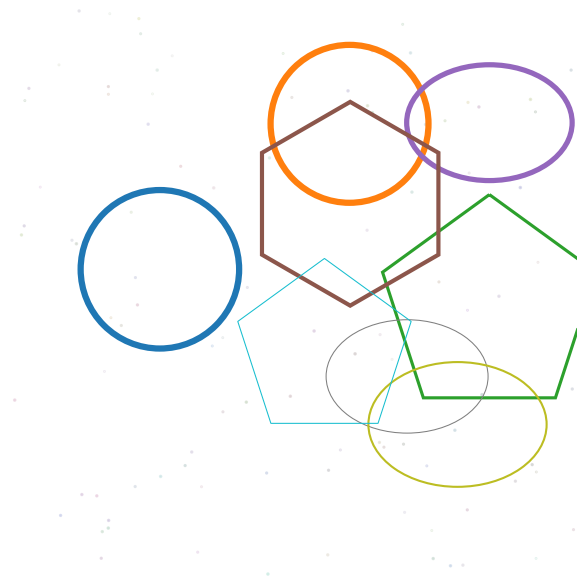[{"shape": "circle", "thickness": 3, "radius": 0.69, "center": [0.277, 0.533]}, {"shape": "circle", "thickness": 3, "radius": 0.68, "center": [0.605, 0.785]}, {"shape": "pentagon", "thickness": 1.5, "radius": 0.97, "center": [0.847, 0.468]}, {"shape": "oval", "thickness": 2.5, "radius": 0.72, "center": [0.847, 0.787]}, {"shape": "hexagon", "thickness": 2, "radius": 0.88, "center": [0.606, 0.646]}, {"shape": "oval", "thickness": 0.5, "radius": 0.7, "center": [0.705, 0.347]}, {"shape": "oval", "thickness": 1, "radius": 0.77, "center": [0.792, 0.264]}, {"shape": "pentagon", "thickness": 0.5, "radius": 0.79, "center": [0.562, 0.394]}]